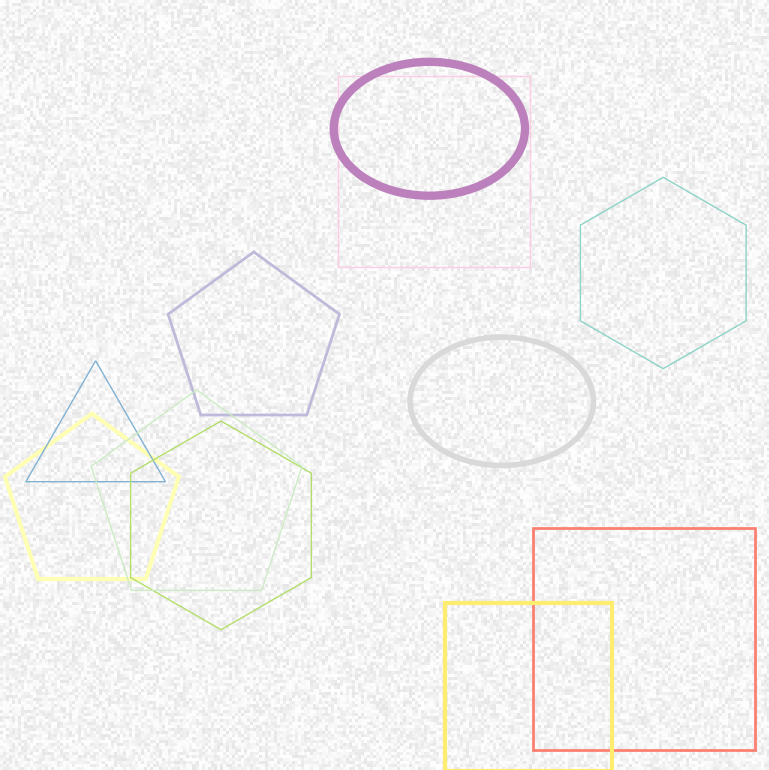[{"shape": "hexagon", "thickness": 0.5, "radius": 0.62, "center": [0.861, 0.645]}, {"shape": "pentagon", "thickness": 1.5, "radius": 0.59, "center": [0.119, 0.344]}, {"shape": "pentagon", "thickness": 1, "radius": 0.59, "center": [0.33, 0.556]}, {"shape": "square", "thickness": 1, "radius": 0.72, "center": [0.836, 0.17]}, {"shape": "triangle", "thickness": 0.5, "radius": 0.52, "center": [0.124, 0.427]}, {"shape": "hexagon", "thickness": 0.5, "radius": 0.68, "center": [0.287, 0.318]}, {"shape": "square", "thickness": 0.5, "radius": 0.62, "center": [0.564, 0.777]}, {"shape": "oval", "thickness": 2, "radius": 0.6, "center": [0.652, 0.479]}, {"shape": "oval", "thickness": 3, "radius": 0.62, "center": [0.558, 0.833]}, {"shape": "pentagon", "thickness": 0.5, "radius": 0.72, "center": [0.255, 0.35]}, {"shape": "square", "thickness": 1.5, "radius": 0.54, "center": [0.686, 0.108]}]